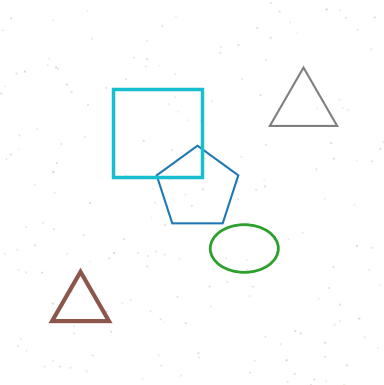[{"shape": "pentagon", "thickness": 1.5, "radius": 0.56, "center": [0.513, 0.51]}, {"shape": "oval", "thickness": 2, "radius": 0.44, "center": [0.634, 0.355]}, {"shape": "triangle", "thickness": 3, "radius": 0.43, "center": [0.209, 0.209]}, {"shape": "triangle", "thickness": 1.5, "radius": 0.51, "center": [0.788, 0.723]}, {"shape": "square", "thickness": 2.5, "radius": 0.58, "center": [0.41, 0.654]}]